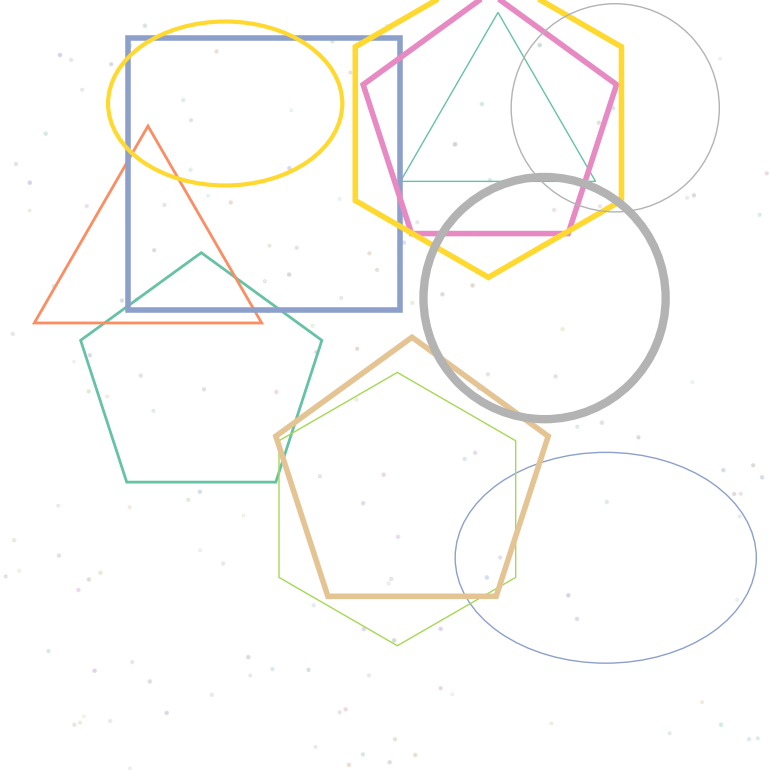[{"shape": "triangle", "thickness": 0.5, "radius": 0.73, "center": [0.647, 0.838]}, {"shape": "pentagon", "thickness": 1, "radius": 0.82, "center": [0.261, 0.507]}, {"shape": "triangle", "thickness": 1, "radius": 0.85, "center": [0.192, 0.666]}, {"shape": "oval", "thickness": 0.5, "radius": 0.98, "center": [0.787, 0.276]}, {"shape": "square", "thickness": 2, "radius": 0.88, "center": [0.343, 0.774]}, {"shape": "pentagon", "thickness": 2, "radius": 0.87, "center": [0.636, 0.837]}, {"shape": "hexagon", "thickness": 0.5, "radius": 0.89, "center": [0.516, 0.339]}, {"shape": "oval", "thickness": 1.5, "radius": 0.76, "center": [0.292, 0.866]}, {"shape": "hexagon", "thickness": 2, "radius": 1.0, "center": [0.634, 0.839]}, {"shape": "pentagon", "thickness": 2, "radius": 0.93, "center": [0.535, 0.376]}, {"shape": "circle", "thickness": 3, "radius": 0.79, "center": [0.707, 0.613]}, {"shape": "circle", "thickness": 0.5, "radius": 0.68, "center": [0.799, 0.86]}]